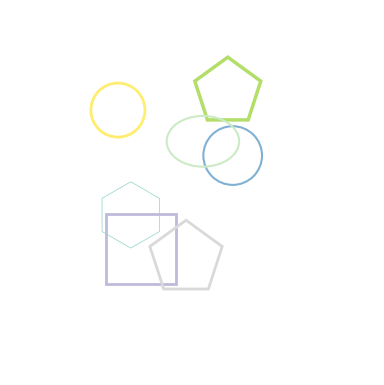[{"shape": "hexagon", "thickness": 0.5, "radius": 0.43, "center": [0.34, 0.442]}, {"shape": "square", "thickness": 2, "radius": 0.46, "center": [0.367, 0.353]}, {"shape": "circle", "thickness": 1.5, "radius": 0.38, "center": [0.604, 0.596]}, {"shape": "pentagon", "thickness": 2.5, "radius": 0.45, "center": [0.592, 0.761]}, {"shape": "pentagon", "thickness": 2, "radius": 0.49, "center": [0.483, 0.329]}, {"shape": "oval", "thickness": 1.5, "radius": 0.47, "center": [0.527, 0.633]}, {"shape": "circle", "thickness": 2, "radius": 0.35, "center": [0.306, 0.714]}]